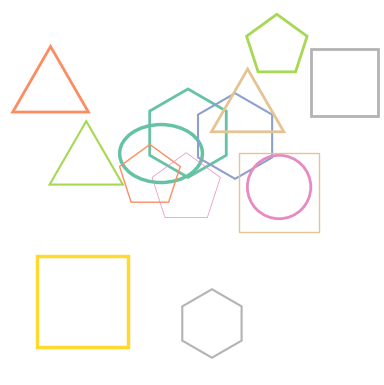[{"shape": "hexagon", "thickness": 2, "radius": 0.57, "center": [0.488, 0.654]}, {"shape": "oval", "thickness": 2.5, "radius": 0.54, "center": [0.418, 0.601]}, {"shape": "pentagon", "thickness": 1, "radius": 0.41, "center": [0.389, 0.542]}, {"shape": "triangle", "thickness": 2, "radius": 0.57, "center": [0.131, 0.766]}, {"shape": "hexagon", "thickness": 1.5, "radius": 0.56, "center": [0.611, 0.647]}, {"shape": "circle", "thickness": 2, "radius": 0.41, "center": [0.725, 0.514]}, {"shape": "pentagon", "thickness": 0.5, "radius": 0.47, "center": [0.484, 0.51]}, {"shape": "triangle", "thickness": 1.5, "radius": 0.55, "center": [0.224, 0.576]}, {"shape": "pentagon", "thickness": 2, "radius": 0.41, "center": [0.719, 0.88]}, {"shape": "square", "thickness": 2.5, "radius": 0.59, "center": [0.215, 0.216]}, {"shape": "triangle", "thickness": 2, "radius": 0.54, "center": [0.643, 0.712]}, {"shape": "square", "thickness": 1, "radius": 0.52, "center": [0.725, 0.5]}, {"shape": "square", "thickness": 2, "radius": 0.44, "center": [0.895, 0.785]}, {"shape": "hexagon", "thickness": 1.5, "radius": 0.44, "center": [0.551, 0.16]}]